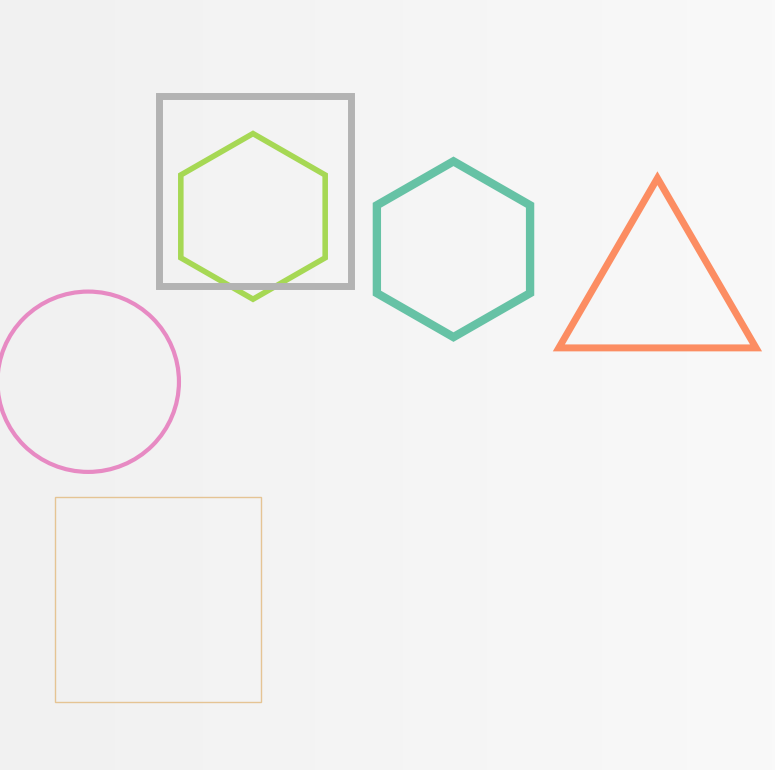[{"shape": "hexagon", "thickness": 3, "radius": 0.57, "center": [0.585, 0.676]}, {"shape": "triangle", "thickness": 2.5, "radius": 0.73, "center": [0.848, 0.622]}, {"shape": "circle", "thickness": 1.5, "radius": 0.59, "center": [0.114, 0.504]}, {"shape": "hexagon", "thickness": 2, "radius": 0.54, "center": [0.326, 0.719]}, {"shape": "square", "thickness": 0.5, "radius": 0.67, "center": [0.204, 0.221]}, {"shape": "square", "thickness": 2.5, "radius": 0.62, "center": [0.329, 0.752]}]